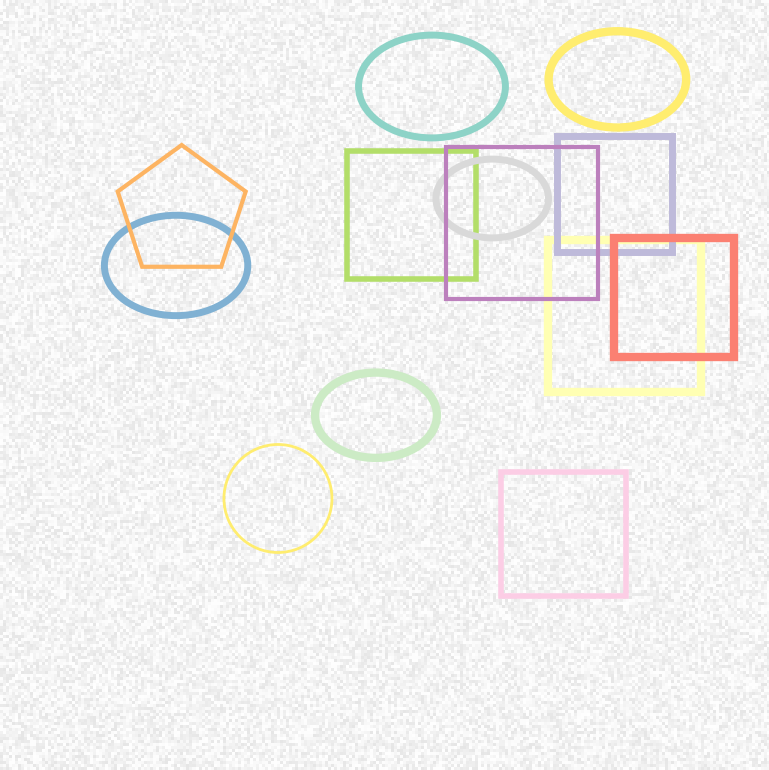[{"shape": "oval", "thickness": 2.5, "radius": 0.48, "center": [0.561, 0.888]}, {"shape": "square", "thickness": 3, "radius": 0.5, "center": [0.811, 0.589]}, {"shape": "square", "thickness": 2.5, "radius": 0.37, "center": [0.798, 0.748]}, {"shape": "square", "thickness": 3, "radius": 0.39, "center": [0.875, 0.614]}, {"shape": "oval", "thickness": 2.5, "radius": 0.47, "center": [0.229, 0.655]}, {"shape": "pentagon", "thickness": 1.5, "radius": 0.44, "center": [0.236, 0.724]}, {"shape": "square", "thickness": 2, "radius": 0.42, "center": [0.535, 0.721]}, {"shape": "square", "thickness": 2, "radius": 0.4, "center": [0.732, 0.307]}, {"shape": "oval", "thickness": 2.5, "radius": 0.37, "center": [0.639, 0.742]}, {"shape": "square", "thickness": 1.5, "radius": 0.49, "center": [0.678, 0.71]}, {"shape": "oval", "thickness": 3, "radius": 0.4, "center": [0.488, 0.461]}, {"shape": "circle", "thickness": 1, "radius": 0.35, "center": [0.361, 0.353]}, {"shape": "oval", "thickness": 3, "radius": 0.45, "center": [0.802, 0.897]}]